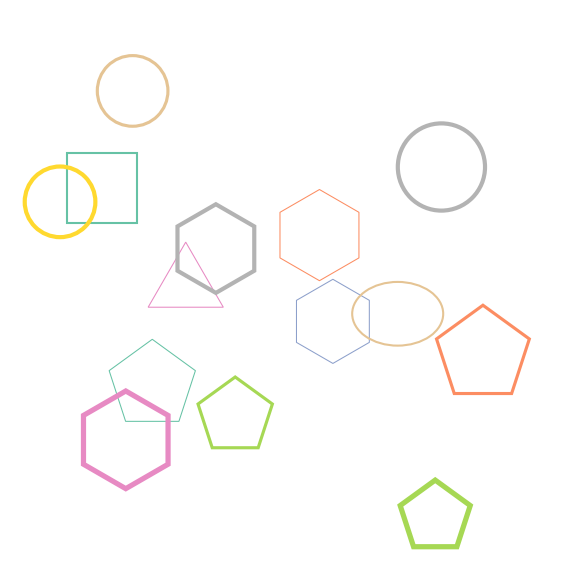[{"shape": "square", "thickness": 1, "radius": 0.31, "center": [0.177, 0.674]}, {"shape": "pentagon", "thickness": 0.5, "radius": 0.39, "center": [0.264, 0.333]}, {"shape": "hexagon", "thickness": 0.5, "radius": 0.39, "center": [0.553, 0.592]}, {"shape": "pentagon", "thickness": 1.5, "radius": 0.42, "center": [0.836, 0.386]}, {"shape": "hexagon", "thickness": 0.5, "radius": 0.36, "center": [0.576, 0.443]}, {"shape": "hexagon", "thickness": 2.5, "radius": 0.42, "center": [0.218, 0.238]}, {"shape": "triangle", "thickness": 0.5, "radius": 0.38, "center": [0.322, 0.505]}, {"shape": "pentagon", "thickness": 1.5, "radius": 0.34, "center": [0.407, 0.279]}, {"shape": "pentagon", "thickness": 2.5, "radius": 0.32, "center": [0.754, 0.104]}, {"shape": "circle", "thickness": 2, "radius": 0.31, "center": [0.104, 0.65]}, {"shape": "oval", "thickness": 1, "radius": 0.39, "center": [0.689, 0.456]}, {"shape": "circle", "thickness": 1.5, "radius": 0.31, "center": [0.23, 0.842]}, {"shape": "hexagon", "thickness": 2, "radius": 0.38, "center": [0.374, 0.569]}, {"shape": "circle", "thickness": 2, "radius": 0.38, "center": [0.764, 0.71]}]